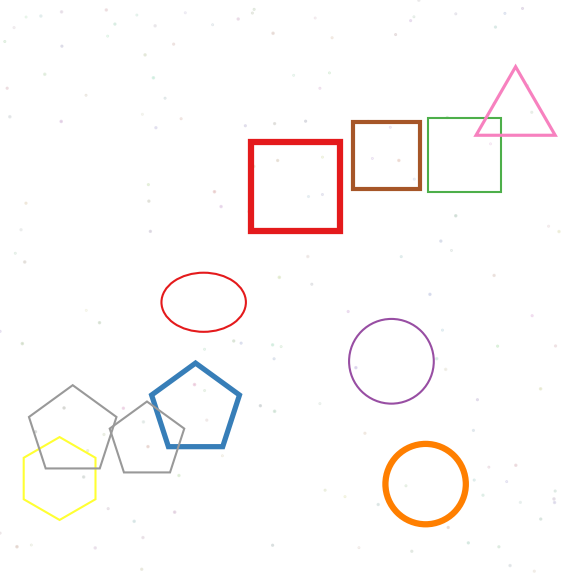[{"shape": "square", "thickness": 3, "radius": 0.38, "center": [0.512, 0.676]}, {"shape": "oval", "thickness": 1, "radius": 0.37, "center": [0.353, 0.476]}, {"shape": "pentagon", "thickness": 2.5, "radius": 0.4, "center": [0.339, 0.29]}, {"shape": "square", "thickness": 1, "radius": 0.32, "center": [0.804, 0.73]}, {"shape": "circle", "thickness": 1, "radius": 0.37, "center": [0.678, 0.374]}, {"shape": "circle", "thickness": 3, "radius": 0.35, "center": [0.737, 0.161]}, {"shape": "hexagon", "thickness": 1, "radius": 0.36, "center": [0.103, 0.171]}, {"shape": "square", "thickness": 2, "radius": 0.29, "center": [0.669, 0.729]}, {"shape": "triangle", "thickness": 1.5, "radius": 0.4, "center": [0.893, 0.804]}, {"shape": "pentagon", "thickness": 1, "radius": 0.34, "center": [0.255, 0.236]}, {"shape": "pentagon", "thickness": 1, "radius": 0.4, "center": [0.126, 0.252]}]